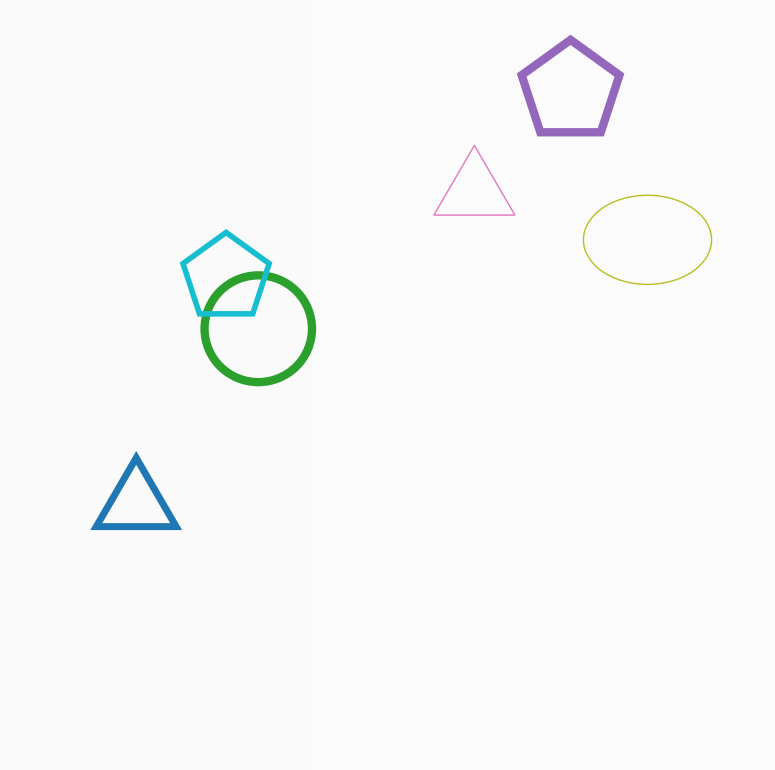[{"shape": "triangle", "thickness": 2.5, "radius": 0.3, "center": [0.176, 0.346]}, {"shape": "circle", "thickness": 3, "radius": 0.35, "center": [0.333, 0.573]}, {"shape": "pentagon", "thickness": 3, "radius": 0.33, "center": [0.736, 0.882]}, {"shape": "triangle", "thickness": 0.5, "radius": 0.3, "center": [0.612, 0.751]}, {"shape": "oval", "thickness": 0.5, "radius": 0.41, "center": [0.835, 0.689]}, {"shape": "pentagon", "thickness": 2, "radius": 0.29, "center": [0.292, 0.64]}]